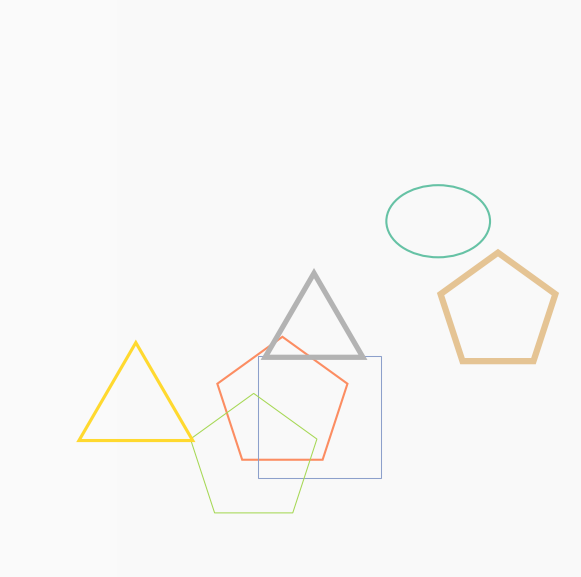[{"shape": "oval", "thickness": 1, "radius": 0.45, "center": [0.754, 0.616]}, {"shape": "pentagon", "thickness": 1, "radius": 0.59, "center": [0.486, 0.298]}, {"shape": "square", "thickness": 0.5, "radius": 0.53, "center": [0.549, 0.277]}, {"shape": "pentagon", "thickness": 0.5, "radius": 0.57, "center": [0.436, 0.204]}, {"shape": "triangle", "thickness": 1.5, "radius": 0.57, "center": [0.234, 0.293]}, {"shape": "pentagon", "thickness": 3, "radius": 0.52, "center": [0.857, 0.458]}, {"shape": "triangle", "thickness": 2.5, "radius": 0.49, "center": [0.54, 0.429]}]